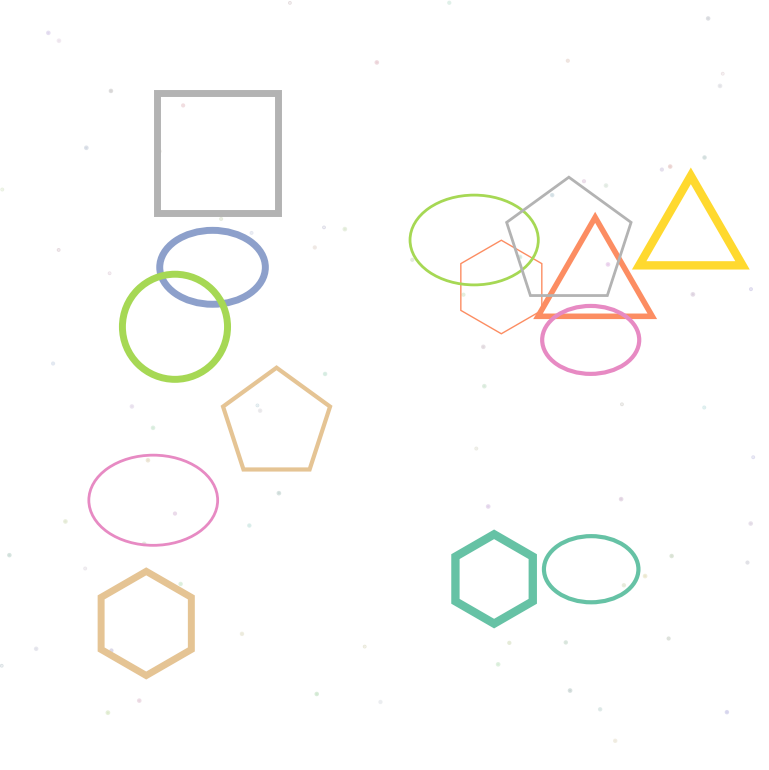[{"shape": "oval", "thickness": 1.5, "radius": 0.31, "center": [0.768, 0.261]}, {"shape": "hexagon", "thickness": 3, "radius": 0.29, "center": [0.642, 0.248]}, {"shape": "hexagon", "thickness": 0.5, "radius": 0.3, "center": [0.651, 0.627]}, {"shape": "triangle", "thickness": 2, "radius": 0.43, "center": [0.773, 0.632]}, {"shape": "oval", "thickness": 2.5, "radius": 0.34, "center": [0.276, 0.653]}, {"shape": "oval", "thickness": 1, "radius": 0.42, "center": [0.199, 0.35]}, {"shape": "oval", "thickness": 1.5, "radius": 0.32, "center": [0.767, 0.559]}, {"shape": "circle", "thickness": 2.5, "radius": 0.34, "center": [0.227, 0.576]}, {"shape": "oval", "thickness": 1, "radius": 0.42, "center": [0.616, 0.688]}, {"shape": "triangle", "thickness": 3, "radius": 0.39, "center": [0.897, 0.694]}, {"shape": "pentagon", "thickness": 1.5, "radius": 0.37, "center": [0.359, 0.449]}, {"shape": "hexagon", "thickness": 2.5, "radius": 0.34, "center": [0.19, 0.19]}, {"shape": "square", "thickness": 2.5, "radius": 0.39, "center": [0.283, 0.802]}, {"shape": "pentagon", "thickness": 1, "radius": 0.42, "center": [0.739, 0.685]}]